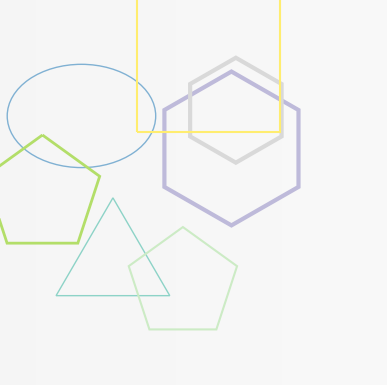[{"shape": "triangle", "thickness": 1, "radius": 0.85, "center": [0.291, 0.317]}, {"shape": "hexagon", "thickness": 3, "radius": 1.0, "center": [0.597, 0.614]}, {"shape": "oval", "thickness": 1, "radius": 0.96, "center": [0.21, 0.699]}, {"shape": "pentagon", "thickness": 2, "radius": 0.78, "center": [0.11, 0.494]}, {"shape": "hexagon", "thickness": 3, "radius": 0.68, "center": [0.609, 0.714]}, {"shape": "pentagon", "thickness": 1.5, "radius": 0.73, "center": [0.472, 0.263]}, {"shape": "square", "thickness": 1.5, "radius": 0.92, "center": [0.538, 0.841]}]